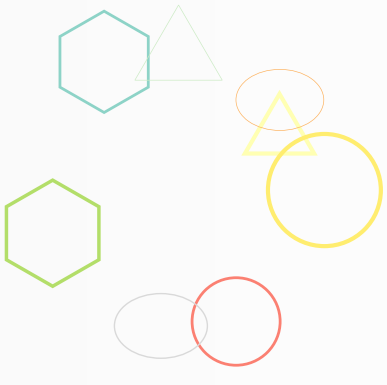[{"shape": "hexagon", "thickness": 2, "radius": 0.66, "center": [0.269, 0.839]}, {"shape": "triangle", "thickness": 3, "radius": 0.52, "center": [0.721, 0.653]}, {"shape": "circle", "thickness": 2, "radius": 0.57, "center": [0.609, 0.165]}, {"shape": "oval", "thickness": 0.5, "radius": 0.57, "center": [0.722, 0.74]}, {"shape": "hexagon", "thickness": 2.5, "radius": 0.69, "center": [0.136, 0.394]}, {"shape": "oval", "thickness": 1, "radius": 0.6, "center": [0.415, 0.153]}, {"shape": "triangle", "thickness": 0.5, "radius": 0.65, "center": [0.461, 0.857]}, {"shape": "circle", "thickness": 3, "radius": 0.73, "center": [0.837, 0.506]}]